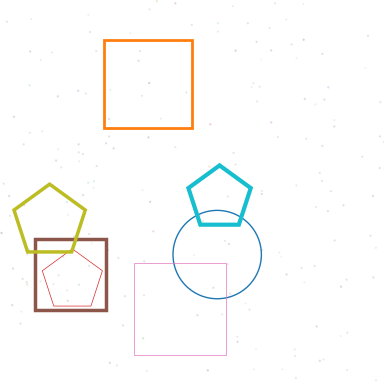[{"shape": "circle", "thickness": 1, "radius": 0.57, "center": [0.564, 0.339]}, {"shape": "square", "thickness": 2, "radius": 0.57, "center": [0.384, 0.782]}, {"shape": "pentagon", "thickness": 0.5, "radius": 0.41, "center": [0.188, 0.271]}, {"shape": "square", "thickness": 2.5, "radius": 0.46, "center": [0.184, 0.287]}, {"shape": "square", "thickness": 0.5, "radius": 0.6, "center": [0.469, 0.197]}, {"shape": "pentagon", "thickness": 2.5, "radius": 0.49, "center": [0.129, 0.424]}, {"shape": "pentagon", "thickness": 3, "radius": 0.43, "center": [0.57, 0.485]}]